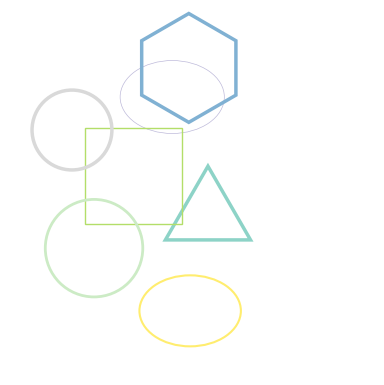[{"shape": "triangle", "thickness": 2.5, "radius": 0.64, "center": [0.54, 0.441]}, {"shape": "oval", "thickness": 0.5, "radius": 0.68, "center": [0.447, 0.748]}, {"shape": "hexagon", "thickness": 2.5, "radius": 0.71, "center": [0.49, 0.824]}, {"shape": "square", "thickness": 1, "radius": 0.63, "center": [0.346, 0.543]}, {"shape": "circle", "thickness": 2.5, "radius": 0.52, "center": [0.187, 0.662]}, {"shape": "circle", "thickness": 2, "radius": 0.63, "center": [0.244, 0.355]}, {"shape": "oval", "thickness": 1.5, "radius": 0.66, "center": [0.494, 0.193]}]